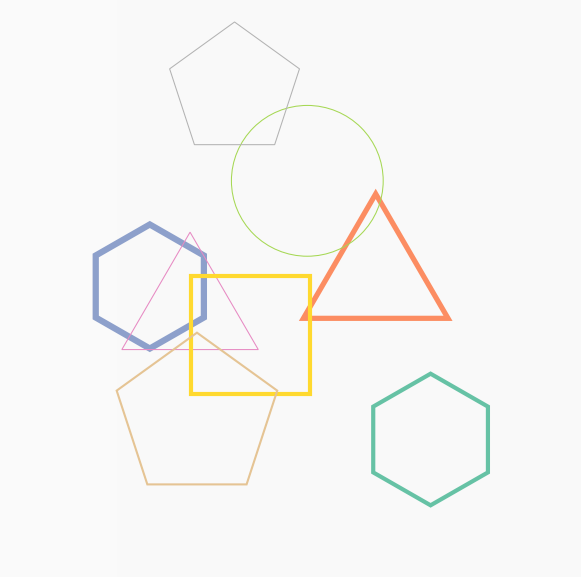[{"shape": "hexagon", "thickness": 2, "radius": 0.57, "center": [0.741, 0.238]}, {"shape": "triangle", "thickness": 2.5, "radius": 0.72, "center": [0.646, 0.52]}, {"shape": "hexagon", "thickness": 3, "radius": 0.54, "center": [0.258, 0.503]}, {"shape": "triangle", "thickness": 0.5, "radius": 0.68, "center": [0.327, 0.462]}, {"shape": "circle", "thickness": 0.5, "radius": 0.65, "center": [0.529, 0.686]}, {"shape": "square", "thickness": 2, "radius": 0.51, "center": [0.431, 0.419]}, {"shape": "pentagon", "thickness": 1, "radius": 0.73, "center": [0.339, 0.278]}, {"shape": "pentagon", "thickness": 0.5, "radius": 0.59, "center": [0.404, 0.844]}]